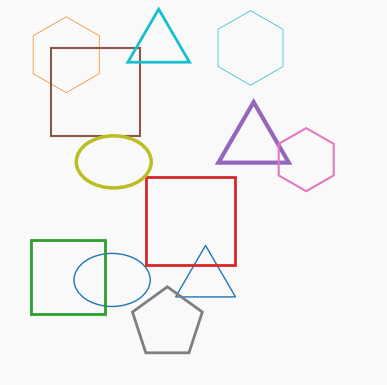[{"shape": "oval", "thickness": 1, "radius": 0.49, "center": [0.289, 0.273]}, {"shape": "triangle", "thickness": 1, "radius": 0.45, "center": [0.53, 0.273]}, {"shape": "hexagon", "thickness": 0.5, "radius": 0.49, "center": [0.171, 0.858]}, {"shape": "square", "thickness": 2, "radius": 0.48, "center": [0.175, 0.281]}, {"shape": "square", "thickness": 2, "radius": 0.57, "center": [0.492, 0.426]}, {"shape": "triangle", "thickness": 3, "radius": 0.52, "center": [0.654, 0.63]}, {"shape": "square", "thickness": 1.5, "radius": 0.57, "center": [0.246, 0.762]}, {"shape": "hexagon", "thickness": 1.5, "radius": 0.41, "center": [0.79, 0.585]}, {"shape": "pentagon", "thickness": 2, "radius": 0.47, "center": [0.432, 0.16]}, {"shape": "oval", "thickness": 2.5, "radius": 0.48, "center": [0.294, 0.58]}, {"shape": "triangle", "thickness": 2, "radius": 0.46, "center": [0.41, 0.884]}, {"shape": "hexagon", "thickness": 0.5, "radius": 0.48, "center": [0.647, 0.876]}]